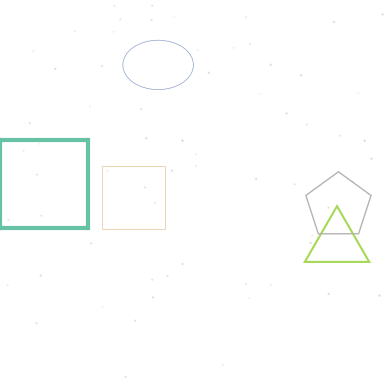[{"shape": "square", "thickness": 3, "radius": 0.57, "center": [0.113, 0.522]}, {"shape": "oval", "thickness": 0.5, "radius": 0.46, "center": [0.411, 0.831]}, {"shape": "triangle", "thickness": 1.5, "radius": 0.48, "center": [0.875, 0.368]}, {"shape": "square", "thickness": 0.5, "radius": 0.41, "center": [0.347, 0.488]}, {"shape": "pentagon", "thickness": 1, "radius": 0.45, "center": [0.879, 0.465]}]